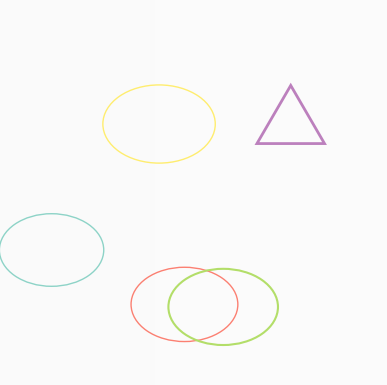[{"shape": "oval", "thickness": 1, "radius": 0.67, "center": [0.133, 0.351]}, {"shape": "oval", "thickness": 1, "radius": 0.69, "center": [0.476, 0.209]}, {"shape": "oval", "thickness": 1.5, "radius": 0.71, "center": [0.576, 0.203]}, {"shape": "triangle", "thickness": 2, "radius": 0.5, "center": [0.75, 0.677]}, {"shape": "oval", "thickness": 1, "radius": 0.73, "center": [0.41, 0.678]}]